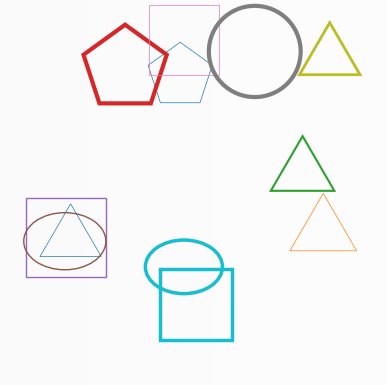[{"shape": "triangle", "thickness": 0.5, "radius": 0.46, "center": [0.182, 0.379]}, {"shape": "pentagon", "thickness": 0.5, "radius": 0.43, "center": [0.465, 0.803]}, {"shape": "triangle", "thickness": 0.5, "radius": 0.5, "center": [0.834, 0.398]}, {"shape": "triangle", "thickness": 1.5, "radius": 0.47, "center": [0.781, 0.552]}, {"shape": "pentagon", "thickness": 3, "radius": 0.56, "center": [0.323, 0.823]}, {"shape": "square", "thickness": 1, "radius": 0.52, "center": [0.17, 0.383]}, {"shape": "oval", "thickness": 1, "radius": 0.53, "center": [0.167, 0.373]}, {"shape": "square", "thickness": 0.5, "radius": 0.45, "center": [0.476, 0.896]}, {"shape": "circle", "thickness": 3, "radius": 0.59, "center": [0.657, 0.866]}, {"shape": "triangle", "thickness": 2, "radius": 0.45, "center": [0.851, 0.851]}, {"shape": "square", "thickness": 2.5, "radius": 0.46, "center": [0.505, 0.209]}, {"shape": "oval", "thickness": 2.5, "radius": 0.5, "center": [0.475, 0.307]}]